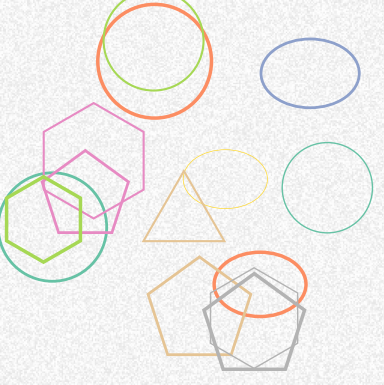[{"shape": "circle", "thickness": 2, "radius": 0.7, "center": [0.136, 0.41]}, {"shape": "circle", "thickness": 1, "radius": 0.59, "center": [0.85, 0.512]}, {"shape": "circle", "thickness": 2.5, "radius": 0.74, "center": [0.402, 0.841]}, {"shape": "oval", "thickness": 2.5, "radius": 0.6, "center": [0.676, 0.261]}, {"shape": "oval", "thickness": 2, "radius": 0.64, "center": [0.806, 0.809]}, {"shape": "hexagon", "thickness": 1.5, "radius": 0.75, "center": [0.243, 0.582]}, {"shape": "pentagon", "thickness": 2, "radius": 0.59, "center": [0.221, 0.491]}, {"shape": "hexagon", "thickness": 2.5, "radius": 0.55, "center": [0.113, 0.43]}, {"shape": "circle", "thickness": 1.5, "radius": 0.65, "center": [0.399, 0.895]}, {"shape": "oval", "thickness": 0.5, "radius": 0.55, "center": [0.585, 0.535]}, {"shape": "pentagon", "thickness": 2, "radius": 0.7, "center": [0.518, 0.192]}, {"shape": "triangle", "thickness": 1.5, "radius": 0.61, "center": [0.478, 0.434]}, {"shape": "hexagon", "thickness": 1, "radius": 0.65, "center": [0.66, 0.174]}, {"shape": "pentagon", "thickness": 2.5, "radius": 0.69, "center": [0.66, 0.152]}]